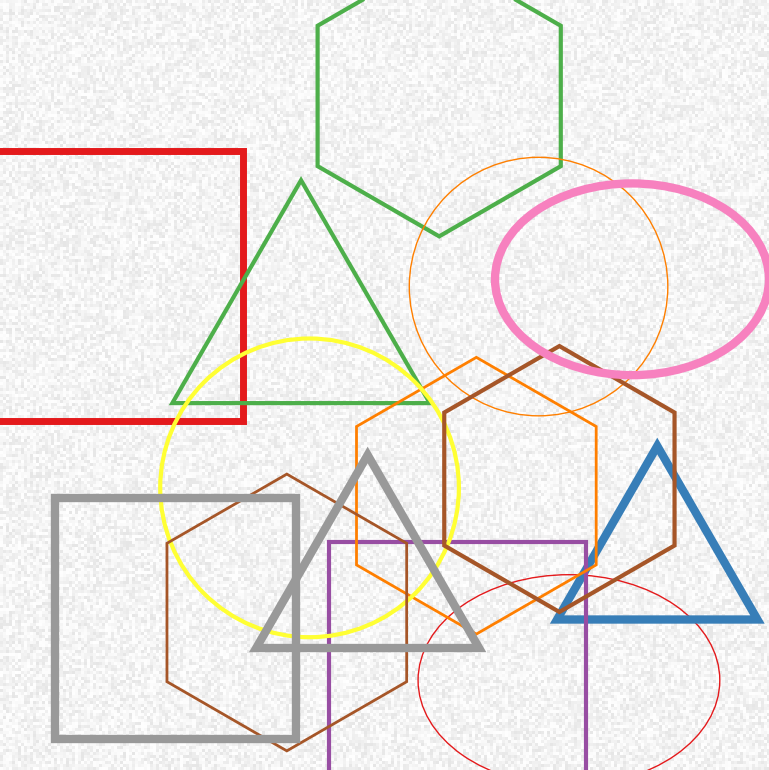[{"shape": "oval", "thickness": 0.5, "radius": 0.98, "center": [0.739, 0.116]}, {"shape": "square", "thickness": 2.5, "radius": 0.88, "center": [0.14, 0.628]}, {"shape": "triangle", "thickness": 3, "radius": 0.75, "center": [0.854, 0.271]}, {"shape": "triangle", "thickness": 1.5, "radius": 0.96, "center": [0.391, 0.573]}, {"shape": "hexagon", "thickness": 1.5, "radius": 0.91, "center": [0.57, 0.875]}, {"shape": "square", "thickness": 1.5, "radius": 0.83, "center": [0.594, 0.129]}, {"shape": "hexagon", "thickness": 1, "radius": 0.9, "center": [0.619, 0.356]}, {"shape": "circle", "thickness": 0.5, "radius": 0.84, "center": [0.699, 0.628]}, {"shape": "circle", "thickness": 1.5, "radius": 0.97, "center": [0.402, 0.366]}, {"shape": "hexagon", "thickness": 1.5, "radius": 0.86, "center": [0.726, 0.378]}, {"shape": "hexagon", "thickness": 1, "radius": 0.9, "center": [0.372, 0.205]}, {"shape": "oval", "thickness": 3, "radius": 0.89, "center": [0.821, 0.637]}, {"shape": "triangle", "thickness": 3, "radius": 0.84, "center": [0.477, 0.242]}, {"shape": "square", "thickness": 3, "radius": 0.78, "center": [0.228, 0.197]}]